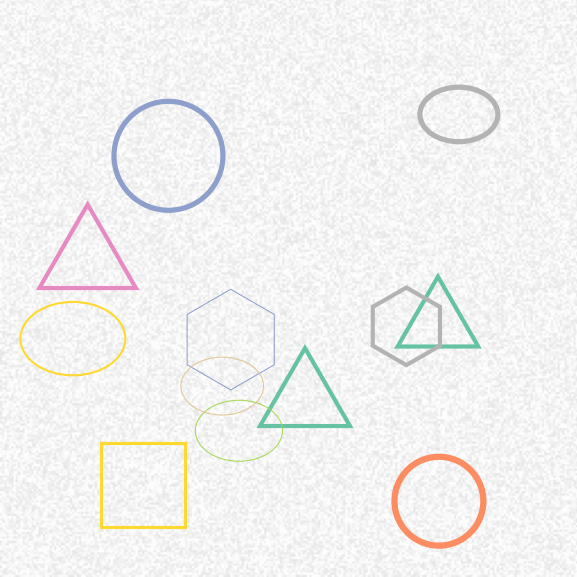[{"shape": "triangle", "thickness": 2, "radius": 0.45, "center": [0.528, 0.306]}, {"shape": "triangle", "thickness": 2, "radius": 0.4, "center": [0.758, 0.439]}, {"shape": "circle", "thickness": 3, "radius": 0.38, "center": [0.76, 0.131]}, {"shape": "circle", "thickness": 2.5, "radius": 0.47, "center": [0.292, 0.729]}, {"shape": "hexagon", "thickness": 0.5, "radius": 0.44, "center": [0.399, 0.411]}, {"shape": "triangle", "thickness": 2, "radius": 0.48, "center": [0.152, 0.549]}, {"shape": "oval", "thickness": 0.5, "radius": 0.38, "center": [0.414, 0.253]}, {"shape": "oval", "thickness": 1, "radius": 0.45, "center": [0.126, 0.413]}, {"shape": "square", "thickness": 1.5, "radius": 0.36, "center": [0.248, 0.159]}, {"shape": "oval", "thickness": 0.5, "radius": 0.36, "center": [0.385, 0.331]}, {"shape": "hexagon", "thickness": 2, "radius": 0.34, "center": [0.704, 0.434]}, {"shape": "oval", "thickness": 2.5, "radius": 0.34, "center": [0.795, 0.801]}]